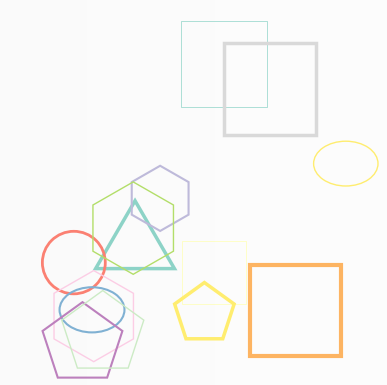[{"shape": "triangle", "thickness": 2.5, "radius": 0.59, "center": [0.348, 0.361]}, {"shape": "square", "thickness": 0.5, "radius": 0.55, "center": [0.578, 0.834]}, {"shape": "square", "thickness": 0.5, "radius": 0.41, "center": [0.553, 0.292]}, {"shape": "hexagon", "thickness": 1.5, "radius": 0.42, "center": [0.413, 0.485]}, {"shape": "circle", "thickness": 2, "radius": 0.41, "center": [0.191, 0.318]}, {"shape": "oval", "thickness": 1.5, "radius": 0.42, "center": [0.237, 0.195]}, {"shape": "square", "thickness": 3, "radius": 0.59, "center": [0.763, 0.194]}, {"shape": "hexagon", "thickness": 1, "radius": 0.6, "center": [0.344, 0.408]}, {"shape": "hexagon", "thickness": 1, "radius": 0.59, "center": [0.242, 0.179]}, {"shape": "square", "thickness": 2.5, "radius": 0.6, "center": [0.697, 0.769]}, {"shape": "pentagon", "thickness": 1.5, "radius": 0.54, "center": [0.213, 0.107]}, {"shape": "pentagon", "thickness": 1, "radius": 0.56, "center": [0.265, 0.134]}, {"shape": "oval", "thickness": 1, "radius": 0.42, "center": [0.892, 0.575]}, {"shape": "pentagon", "thickness": 2.5, "radius": 0.4, "center": [0.527, 0.185]}]